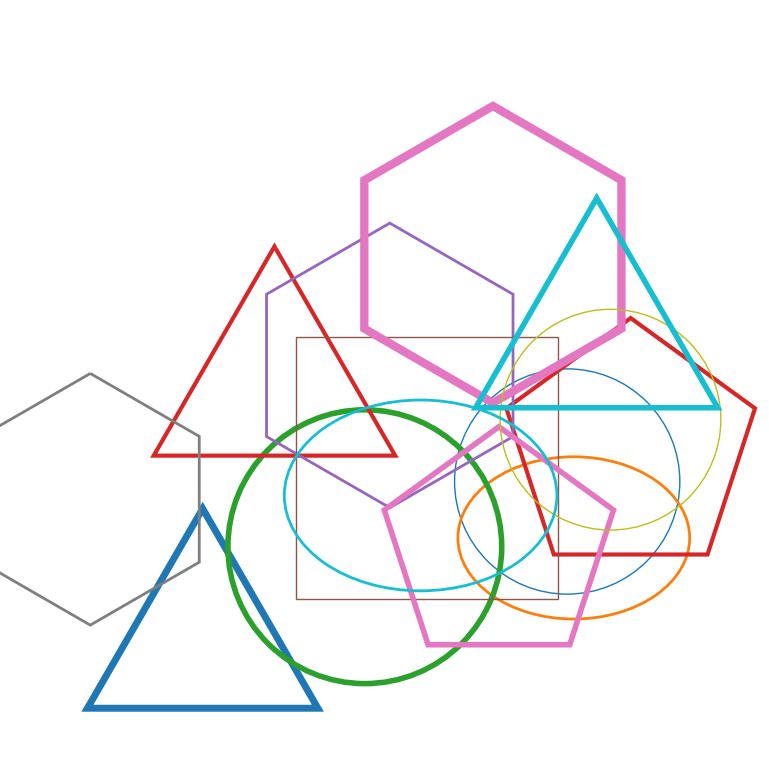[{"shape": "triangle", "thickness": 2.5, "radius": 0.86, "center": [0.263, 0.167]}, {"shape": "circle", "thickness": 0.5, "radius": 0.73, "center": [0.737, 0.375]}, {"shape": "oval", "thickness": 1, "radius": 0.75, "center": [0.745, 0.301]}, {"shape": "circle", "thickness": 2, "radius": 0.89, "center": [0.474, 0.29]}, {"shape": "pentagon", "thickness": 1.5, "radius": 0.85, "center": [0.819, 0.417]}, {"shape": "triangle", "thickness": 1.5, "radius": 0.91, "center": [0.356, 0.499]}, {"shape": "hexagon", "thickness": 1, "radius": 0.92, "center": [0.506, 0.525]}, {"shape": "square", "thickness": 0.5, "radius": 0.85, "center": [0.555, 0.392]}, {"shape": "pentagon", "thickness": 2, "radius": 0.78, "center": [0.648, 0.289]}, {"shape": "hexagon", "thickness": 3, "radius": 0.96, "center": [0.64, 0.67]}, {"shape": "hexagon", "thickness": 1, "radius": 0.82, "center": [0.117, 0.352]}, {"shape": "circle", "thickness": 0.5, "radius": 0.72, "center": [0.793, 0.455]}, {"shape": "oval", "thickness": 1, "radius": 0.89, "center": [0.546, 0.357]}, {"shape": "triangle", "thickness": 2, "radius": 0.91, "center": [0.775, 0.561]}]